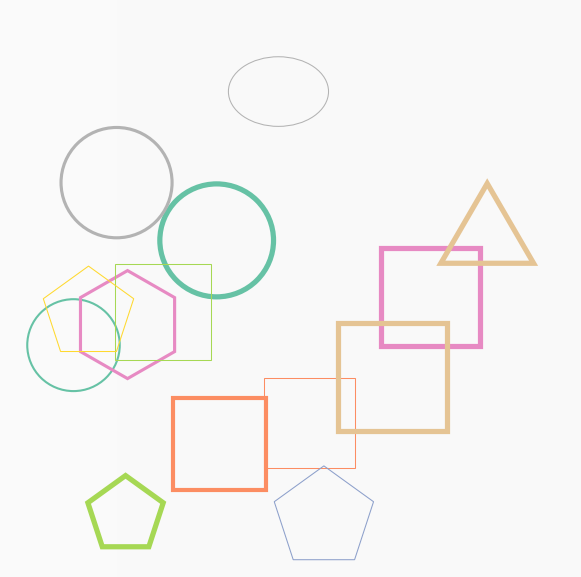[{"shape": "circle", "thickness": 1, "radius": 0.4, "center": [0.126, 0.401]}, {"shape": "circle", "thickness": 2.5, "radius": 0.49, "center": [0.373, 0.583]}, {"shape": "square", "thickness": 2, "radius": 0.4, "center": [0.378, 0.23]}, {"shape": "square", "thickness": 0.5, "radius": 0.39, "center": [0.533, 0.267]}, {"shape": "pentagon", "thickness": 0.5, "radius": 0.45, "center": [0.557, 0.103]}, {"shape": "hexagon", "thickness": 1.5, "radius": 0.47, "center": [0.219, 0.437]}, {"shape": "square", "thickness": 2.5, "radius": 0.42, "center": [0.741, 0.485]}, {"shape": "pentagon", "thickness": 2.5, "radius": 0.34, "center": [0.216, 0.107]}, {"shape": "square", "thickness": 0.5, "radius": 0.41, "center": [0.281, 0.459]}, {"shape": "pentagon", "thickness": 0.5, "radius": 0.41, "center": [0.152, 0.457]}, {"shape": "square", "thickness": 2.5, "radius": 0.47, "center": [0.675, 0.346]}, {"shape": "triangle", "thickness": 2.5, "radius": 0.46, "center": [0.838, 0.589]}, {"shape": "oval", "thickness": 0.5, "radius": 0.43, "center": [0.479, 0.841]}, {"shape": "circle", "thickness": 1.5, "radius": 0.48, "center": [0.201, 0.683]}]